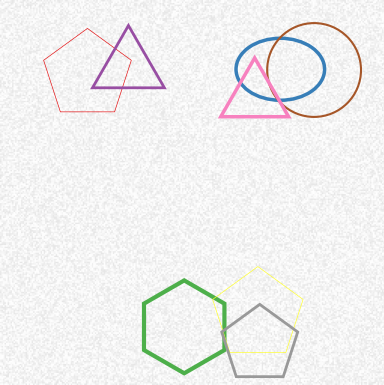[{"shape": "pentagon", "thickness": 0.5, "radius": 0.6, "center": [0.227, 0.806]}, {"shape": "oval", "thickness": 2.5, "radius": 0.58, "center": [0.728, 0.82]}, {"shape": "hexagon", "thickness": 3, "radius": 0.6, "center": [0.478, 0.151]}, {"shape": "triangle", "thickness": 2, "radius": 0.54, "center": [0.334, 0.826]}, {"shape": "pentagon", "thickness": 0.5, "radius": 0.62, "center": [0.67, 0.184]}, {"shape": "circle", "thickness": 1.5, "radius": 0.61, "center": [0.816, 0.818]}, {"shape": "triangle", "thickness": 2.5, "radius": 0.51, "center": [0.662, 0.748]}, {"shape": "pentagon", "thickness": 2, "radius": 0.52, "center": [0.675, 0.106]}]